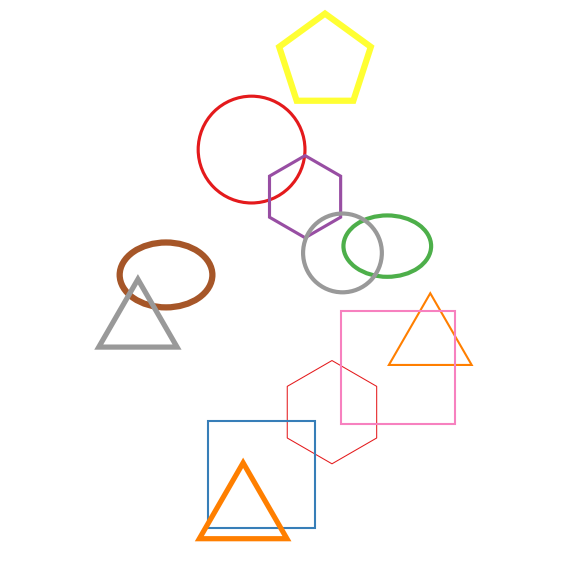[{"shape": "circle", "thickness": 1.5, "radius": 0.46, "center": [0.436, 0.74]}, {"shape": "hexagon", "thickness": 0.5, "radius": 0.45, "center": [0.575, 0.285]}, {"shape": "square", "thickness": 1, "radius": 0.46, "center": [0.452, 0.178]}, {"shape": "oval", "thickness": 2, "radius": 0.38, "center": [0.671, 0.573]}, {"shape": "hexagon", "thickness": 1.5, "radius": 0.36, "center": [0.528, 0.659]}, {"shape": "triangle", "thickness": 1, "radius": 0.41, "center": [0.745, 0.409]}, {"shape": "triangle", "thickness": 2.5, "radius": 0.44, "center": [0.421, 0.11]}, {"shape": "pentagon", "thickness": 3, "radius": 0.42, "center": [0.563, 0.892]}, {"shape": "oval", "thickness": 3, "radius": 0.4, "center": [0.287, 0.523]}, {"shape": "square", "thickness": 1, "radius": 0.49, "center": [0.689, 0.363]}, {"shape": "circle", "thickness": 2, "radius": 0.34, "center": [0.593, 0.561]}, {"shape": "triangle", "thickness": 2.5, "radius": 0.39, "center": [0.239, 0.437]}]